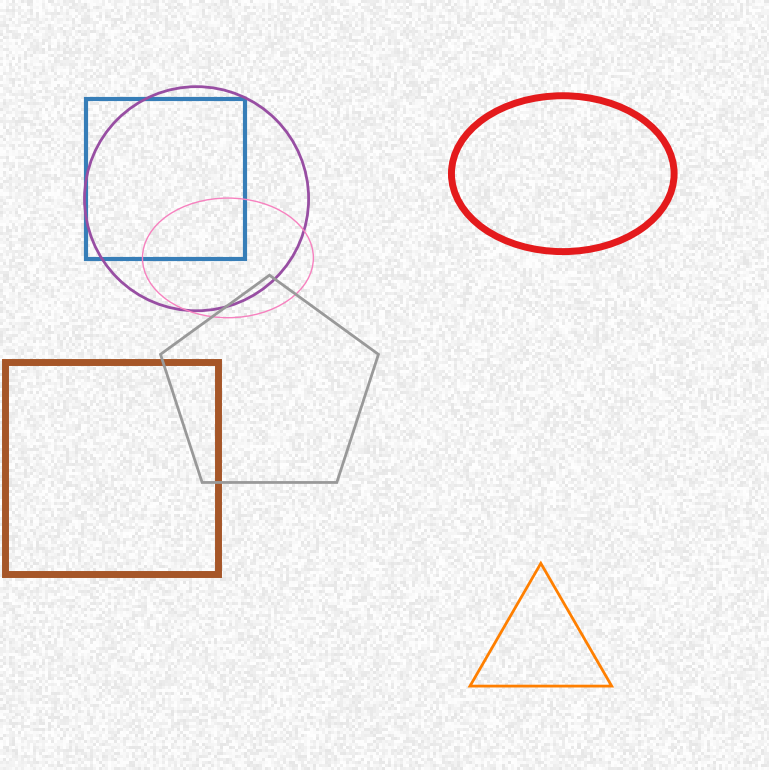[{"shape": "oval", "thickness": 2.5, "radius": 0.72, "center": [0.731, 0.774]}, {"shape": "square", "thickness": 1.5, "radius": 0.52, "center": [0.215, 0.768]}, {"shape": "circle", "thickness": 1, "radius": 0.73, "center": [0.255, 0.742]}, {"shape": "triangle", "thickness": 1, "radius": 0.53, "center": [0.702, 0.162]}, {"shape": "square", "thickness": 2.5, "radius": 0.69, "center": [0.145, 0.392]}, {"shape": "oval", "thickness": 0.5, "radius": 0.55, "center": [0.296, 0.665]}, {"shape": "pentagon", "thickness": 1, "radius": 0.74, "center": [0.35, 0.494]}]